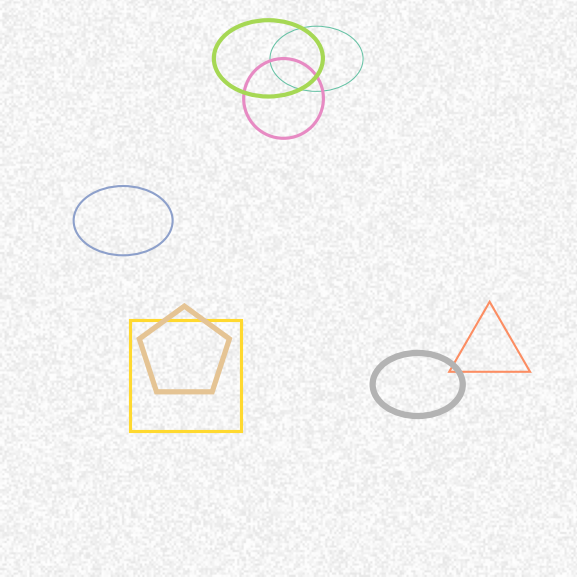[{"shape": "oval", "thickness": 0.5, "radius": 0.4, "center": [0.548, 0.897]}, {"shape": "triangle", "thickness": 1, "radius": 0.4, "center": [0.848, 0.396]}, {"shape": "oval", "thickness": 1, "radius": 0.43, "center": [0.213, 0.617]}, {"shape": "circle", "thickness": 1.5, "radius": 0.35, "center": [0.491, 0.829]}, {"shape": "oval", "thickness": 2, "radius": 0.47, "center": [0.465, 0.898]}, {"shape": "square", "thickness": 1.5, "radius": 0.48, "center": [0.321, 0.349]}, {"shape": "pentagon", "thickness": 2.5, "radius": 0.41, "center": [0.319, 0.387]}, {"shape": "oval", "thickness": 3, "radius": 0.39, "center": [0.723, 0.333]}]